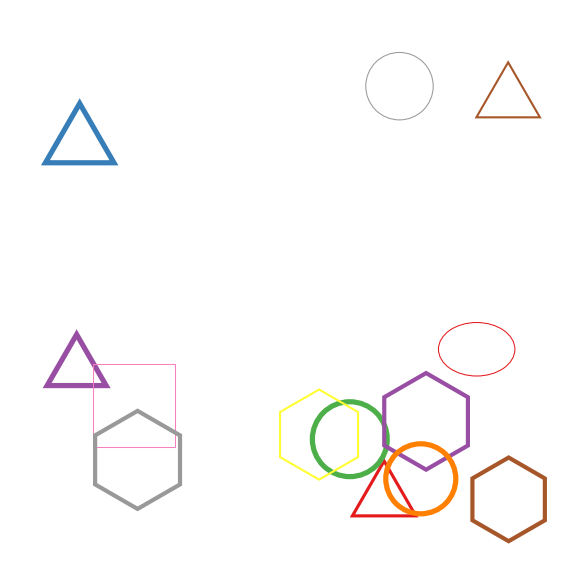[{"shape": "oval", "thickness": 0.5, "radius": 0.33, "center": [0.825, 0.394]}, {"shape": "triangle", "thickness": 1.5, "radius": 0.32, "center": [0.665, 0.138]}, {"shape": "triangle", "thickness": 2.5, "radius": 0.34, "center": [0.138, 0.752]}, {"shape": "circle", "thickness": 2.5, "radius": 0.32, "center": [0.606, 0.239]}, {"shape": "triangle", "thickness": 2.5, "radius": 0.29, "center": [0.133, 0.361]}, {"shape": "hexagon", "thickness": 2, "radius": 0.42, "center": [0.738, 0.269]}, {"shape": "circle", "thickness": 2.5, "radius": 0.3, "center": [0.729, 0.17]}, {"shape": "hexagon", "thickness": 1, "radius": 0.39, "center": [0.552, 0.247]}, {"shape": "triangle", "thickness": 1, "radius": 0.32, "center": [0.88, 0.828]}, {"shape": "hexagon", "thickness": 2, "radius": 0.36, "center": [0.881, 0.134]}, {"shape": "square", "thickness": 0.5, "radius": 0.36, "center": [0.232, 0.297]}, {"shape": "circle", "thickness": 0.5, "radius": 0.29, "center": [0.692, 0.85]}, {"shape": "hexagon", "thickness": 2, "radius": 0.42, "center": [0.238, 0.203]}]